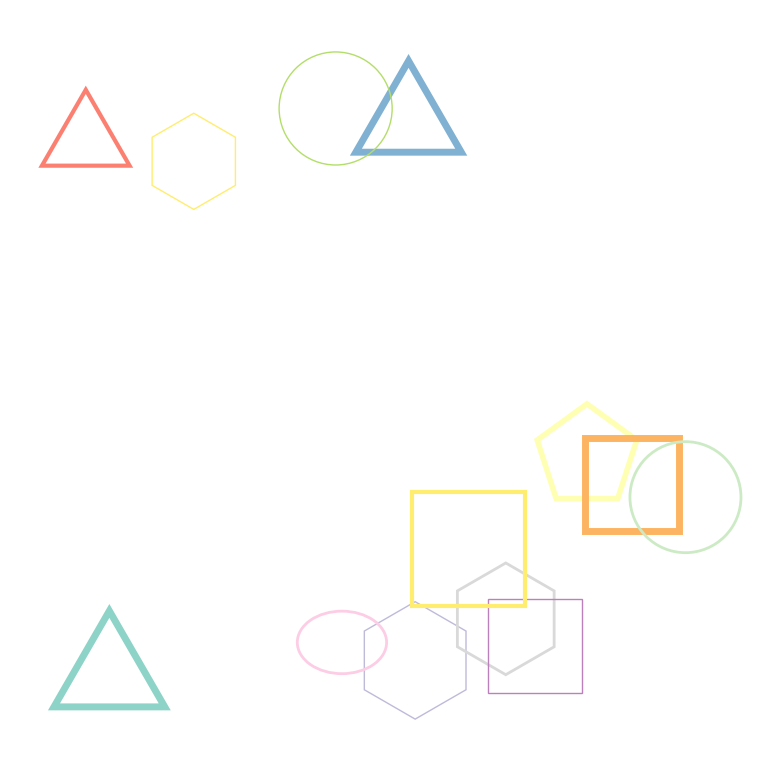[{"shape": "triangle", "thickness": 2.5, "radius": 0.42, "center": [0.142, 0.124]}, {"shape": "pentagon", "thickness": 2, "radius": 0.34, "center": [0.762, 0.407]}, {"shape": "hexagon", "thickness": 0.5, "radius": 0.38, "center": [0.539, 0.142]}, {"shape": "triangle", "thickness": 1.5, "radius": 0.33, "center": [0.111, 0.818]}, {"shape": "triangle", "thickness": 2.5, "radius": 0.4, "center": [0.531, 0.842]}, {"shape": "square", "thickness": 2.5, "radius": 0.3, "center": [0.821, 0.371]}, {"shape": "circle", "thickness": 0.5, "radius": 0.37, "center": [0.436, 0.859]}, {"shape": "oval", "thickness": 1, "radius": 0.29, "center": [0.444, 0.166]}, {"shape": "hexagon", "thickness": 1, "radius": 0.36, "center": [0.657, 0.196]}, {"shape": "square", "thickness": 0.5, "radius": 0.3, "center": [0.695, 0.161]}, {"shape": "circle", "thickness": 1, "radius": 0.36, "center": [0.89, 0.354]}, {"shape": "square", "thickness": 1.5, "radius": 0.37, "center": [0.609, 0.287]}, {"shape": "hexagon", "thickness": 0.5, "radius": 0.31, "center": [0.252, 0.79]}]